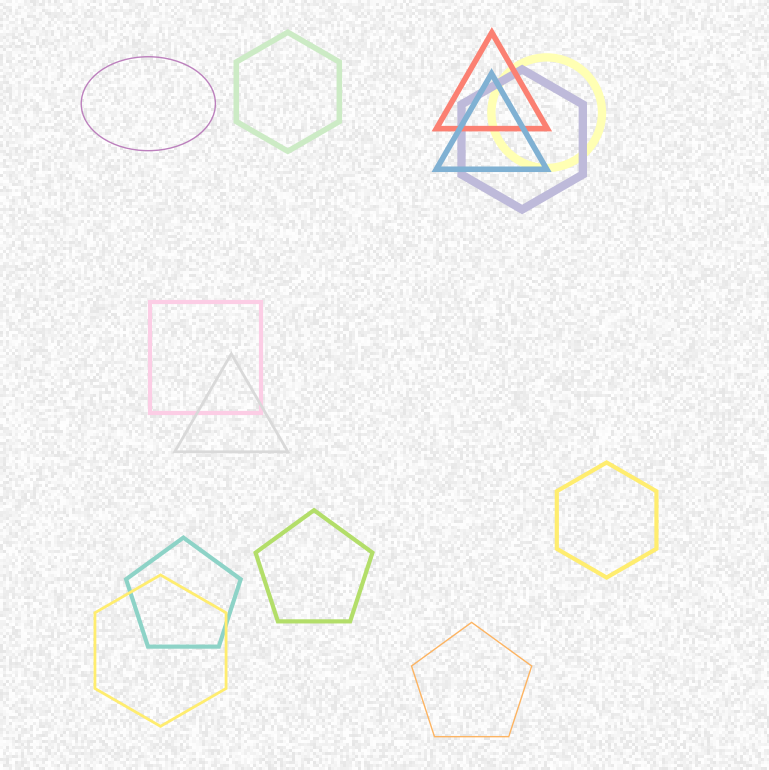[{"shape": "pentagon", "thickness": 1.5, "radius": 0.39, "center": [0.238, 0.224]}, {"shape": "circle", "thickness": 3, "radius": 0.36, "center": [0.71, 0.854]}, {"shape": "hexagon", "thickness": 3, "radius": 0.45, "center": [0.678, 0.819]}, {"shape": "triangle", "thickness": 2, "radius": 0.42, "center": [0.639, 0.875]}, {"shape": "triangle", "thickness": 2, "radius": 0.41, "center": [0.638, 0.822]}, {"shape": "pentagon", "thickness": 0.5, "radius": 0.41, "center": [0.612, 0.11]}, {"shape": "pentagon", "thickness": 1.5, "radius": 0.4, "center": [0.408, 0.258]}, {"shape": "square", "thickness": 1.5, "radius": 0.36, "center": [0.267, 0.536]}, {"shape": "triangle", "thickness": 1, "radius": 0.42, "center": [0.3, 0.456]}, {"shape": "oval", "thickness": 0.5, "radius": 0.44, "center": [0.193, 0.865]}, {"shape": "hexagon", "thickness": 2, "radius": 0.39, "center": [0.374, 0.881]}, {"shape": "hexagon", "thickness": 1.5, "radius": 0.37, "center": [0.788, 0.325]}, {"shape": "hexagon", "thickness": 1, "radius": 0.49, "center": [0.208, 0.155]}]